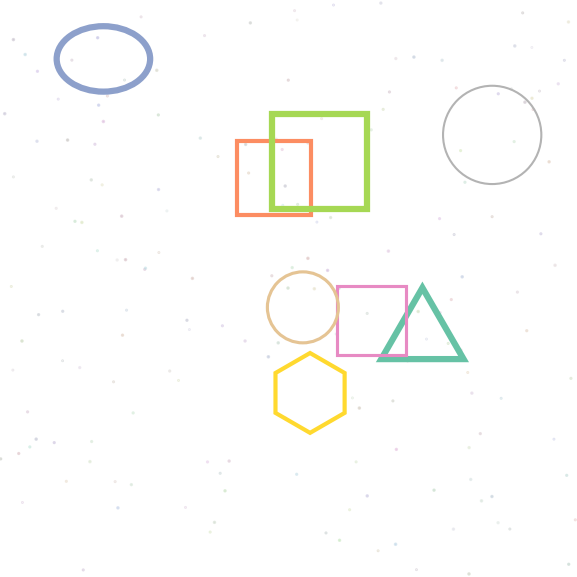[{"shape": "triangle", "thickness": 3, "radius": 0.41, "center": [0.731, 0.418]}, {"shape": "square", "thickness": 2, "radius": 0.32, "center": [0.475, 0.691]}, {"shape": "oval", "thickness": 3, "radius": 0.4, "center": [0.179, 0.897]}, {"shape": "square", "thickness": 1.5, "radius": 0.3, "center": [0.643, 0.444]}, {"shape": "square", "thickness": 3, "radius": 0.41, "center": [0.554, 0.719]}, {"shape": "hexagon", "thickness": 2, "radius": 0.35, "center": [0.537, 0.319]}, {"shape": "circle", "thickness": 1.5, "radius": 0.31, "center": [0.524, 0.467]}, {"shape": "circle", "thickness": 1, "radius": 0.43, "center": [0.852, 0.766]}]